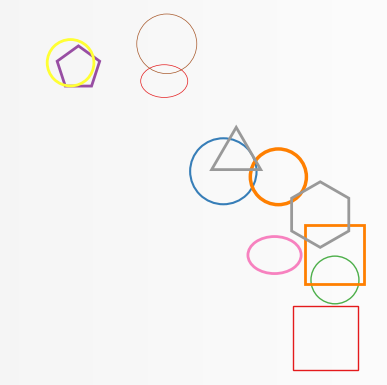[{"shape": "oval", "thickness": 0.5, "radius": 0.3, "center": [0.424, 0.789]}, {"shape": "square", "thickness": 1, "radius": 0.41, "center": [0.84, 0.122]}, {"shape": "circle", "thickness": 1.5, "radius": 0.43, "center": [0.576, 0.555]}, {"shape": "circle", "thickness": 1, "radius": 0.31, "center": [0.864, 0.273]}, {"shape": "pentagon", "thickness": 2, "radius": 0.29, "center": [0.202, 0.823]}, {"shape": "square", "thickness": 2, "radius": 0.38, "center": [0.863, 0.339]}, {"shape": "circle", "thickness": 2.5, "radius": 0.36, "center": [0.718, 0.541]}, {"shape": "circle", "thickness": 2, "radius": 0.3, "center": [0.182, 0.837]}, {"shape": "circle", "thickness": 0.5, "radius": 0.39, "center": [0.43, 0.886]}, {"shape": "oval", "thickness": 2, "radius": 0.34, "center": [0.708, 0.338]}, {"shape": "hexagon", "thickness": 2, "radius": 0.43, "center": [0.826, 0.443]}, {"shape": "triangle", "thickness": 2, "radius": 0.37, "center": [0.61, 0.596]}]